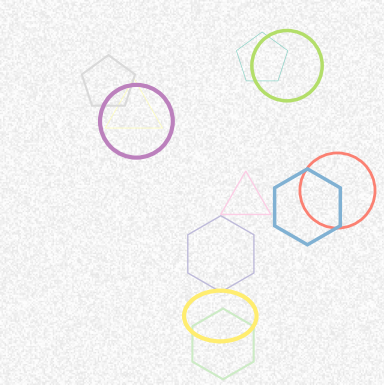[{"shape": "pentagon", "thickness": 0.5, "radius": 0.35, "center": [0.681, 0.847]}, {"shape": "triangle", "thickness": 0.5, "radius": 0.43, "center": [0.348, 0.71]}, {"shape": "hexagon", "thickness": 1, "radius": 0.5, "center": [0.574, 0.341]}, {"shape": "circle", "thickness": 2, "radius": 0.49, "center": [0.877, 0.505]}, {"shape": "hexagon", "thickness": 2.5, "radius": 0.49, "center": [0.799, 0.463]}, {"shape": "circle", "thickness": 2.5, "radius": 0.46, "center": [0.745, 0.829]}, {"shape": "triangle", "thickness": 1, "radius": 0.38, "center": [0.638, 0.481]}, {"shape": "pentagon", "thickness": 1.5, "radius": 0.36, "center": [0.282, 0.784]}, {"shape": "circle", "thickness": 3, "radius": 0.47, "center": [0.354, 0.685]}, {"shape": "hexagon", "thickness": 1.5, "radius": 0.46, "center": [0.579, 0.107]}, {"shape": "oval", "thickness": 3, "radius": 0.47, "center": [0.572, 0.179]}]